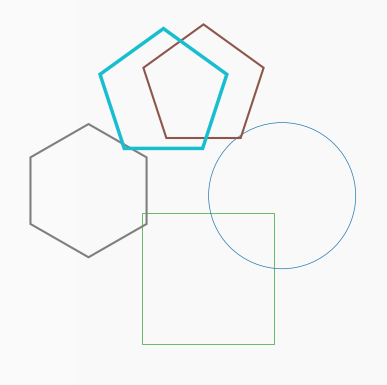[{"shape": "circle", "thickness": 0.5, "radius": 0.95, "center": [0.728, 0.492]}, {"shape": "square", "thickness": 0.5, "radius": 0.85, "center": [0.537, 0.277]}, {"shape": "pentagon", "thickness": 1.5, "radius": 0.82, "center": [0.525, 0.774]}, {"shape": "hexagon", "thickness": 1.5, "radius": 0.86, "center": [0.228, 0.505]}, {"shape": "pentagon", "thickness": 2.5, "radius": 0.86, "center": [0.422, 0.754]}]